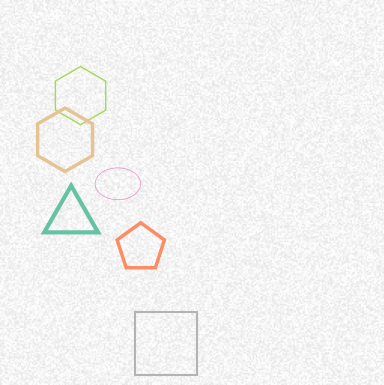[{"shape": "triangle", "thickness": 3, "radius": 0.4, "center": [0.185, 0.437]}, {"shape": "pentagon", "thickness": 2.5, "radius": 0.32, "center": [0.366, 0.357]}, {"shape": "oval", "thickness": 0.5, "radius": 0.3, "center": [0.306, 0.523]}, {"shape": "hexagon", "thickness": 1, "radius": 0.38, "center": [0.209, 0.752]}, {"shape": "hexagon", "thickness": 2.5, "radius": 0.41, "center": [0.169, 0.637]}, {"shape": "square", "thickness": 1.5, "radius": 0.41, "center": [0.431, 0.108]}]